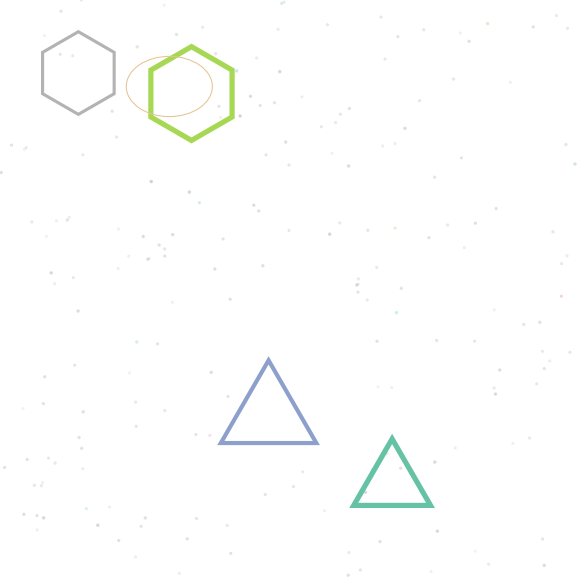[{"shape": "triangle", "thickness": 2.5, "radius": 0.38, "center": [0.679, 0.162]}, {"shape": "triangle", "thickness": 2, "radius": 0.48, "center": [0.465, 0.28]}, {"shape": "hexagon", "thickness": 2.5, "radius": 0.41, "center": [0.332, 0.837]}, {"shape": "oval", "thickness": 0.5, "radius": 0.37, "center": [0.293, 0.849]}, {"shape": "hexagon", "thickness": 1.5, "radius": 0.36, "center": [0.136, 0.873]}]